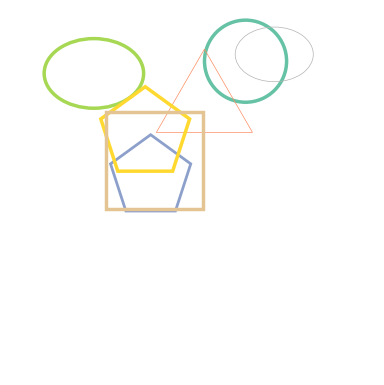[{"shape": "circle", "thickness": 2.5, "radius": 0.53, "center": [0.638, 0.841]}, {"shape": "triangle", "thickness": 0.5, "radius": 0.72, "center": [0.531, 0.728]}, {"shape": "pentagon", "thickness": 2, "radius": 0.55, "center": [0.391, 0.541]}, {"shape": "oval", "thickness": 2.5, "radius": 0.65, "center": [0.244, 0.809]}, {"shape": "pentagon", "thickness": 2.5, "radius": 0.61, "center": [0.377, 0.653]}, {"shape": "square", "thickness": 2.5, "radius": 0.63, "center": [0.402, 0.584]}, {"shape": "oval", "thickness": 0.5, "radius": 0.51, "center": [0.712, 0.859]}]